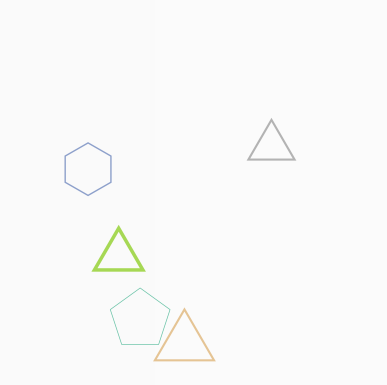[{"shape": "pentagon", "thickness": 0.5, "radius": 0.41, "center": [0.362, 0.171]}, {"shape": "hexagon", "thickness": 1, "radius": 0.34, "center": [0.227, 0.561]}, {"shape": "triangle", "thickness": 2.5, "radius": 0.36, "center": [0.306, 0.335]}, {"shape": "triangle", "thickness": 1.5, "radius": 0.44, "center": [0.476, 0.108]}, {"shape": "triangle", "thickness": 1.5, "radius": 0.34, "center": [0.701, 0.62]}]